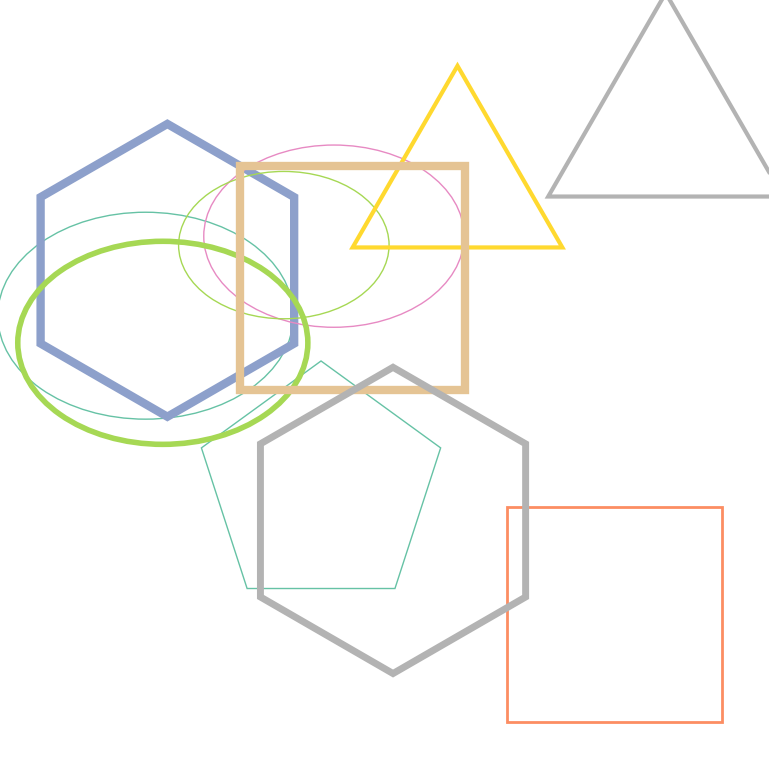[{"shape": "pentagon", "thickness": 0.5, "radius": 0.82, "center": [0.417, 0.368]}, {"shape": "oval", "thickness": 0.5, "radius": 0.96, "center": [0.189, 0.59]}, {"shape": "square", "thickness": 1, "radius": 0.7, "center": [0.798, 0.202]}, {"shape": "hexagon", "thickness": 3, "radius": 0.95, "center": [0.217, 0.649]}, {"shape": "oval", "thickness": 0.5, "radius": 0.85, "center": [0.434, 0.693]}, {"shape": "oval", "thickness": 2, "radius": 0.94, "center": [0.211, 0.555]}, {"shape": "oval", "thickness": 0.5, "radius": 0.68, "center": [0.369, 0.682]}, {"shape": "triangle", "thickness": 1.5, "radius": 0.79, "center": [0.594, 0.757]}, {"shape": "square", "thickness": 3, "radius": 0.73, "center": [0.458, 0.639]}, {"shape": "hexagon", "thickness": 2.5, "radius": 0.99, "center": [0.51, 0.324]}, {"shape": "triangle", "thickness": 1.5, "radius": 0.88, "center": [0.865, 0.833]}]